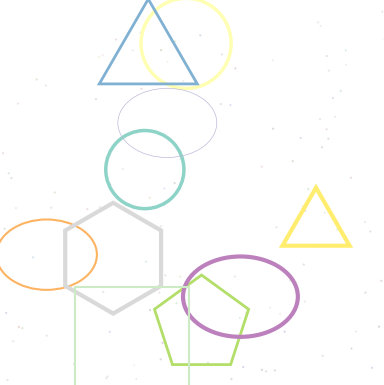[{"shape": "circle", "thickness": 2.5, "radius": 0.51, "center": [0.376, 0.559]}, {"shape": "circle", "thickness": 2.5, "radius": 0.58, "center": [0.483, 0.887]}, {"shape": "oval", "thickness": 0.5, "radius": 0.64, "center": [0.435, 0.681]}, {"shape": "triangle", "thickness": 2, "radius": 0.73, "center": [0.385, 0.856]}, {"shape": "oval", "thickness": 1.5, "radius": 0.65, "center": [0.121, 0.339]}, {"shape": "pentagon", "thickness": 2, "radius": 0.64, "center": [0.523, 0.157]}, {"shape": "hexagon", "thickness": 3, "radius": 0.72, "center": [0.294, 0.329]}, {"shape": "oval", "thickness": 3, "radius": 0.75, "center": [0.625, 0.229]}, {"shape": "square", "thickness": 1.5, "radius": 0.74, "center": [0.343, 0.107]}, {"shape": "triangle", "thickness": 3, "radius": 0.5, "center": [0.821, 0.412]}]